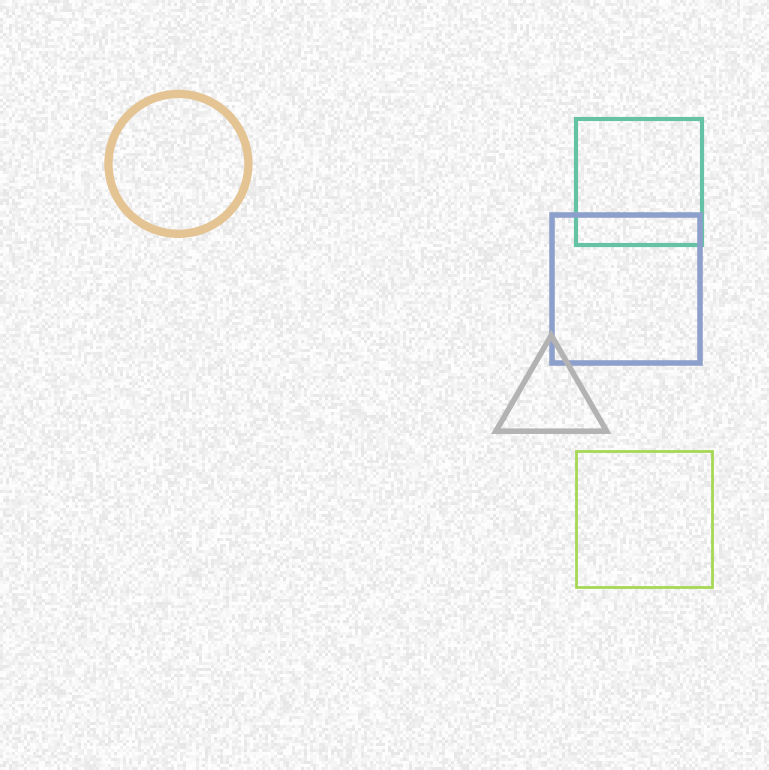[{"shape": "square", "thickness": 1.5, "radius": 0.41, "center": [0.83, 0.764]}, {"shape": "square", "thickness": 2, "radius": 0.48, "center": [0.814, 0.625]}, {"shape": "square", "thickness": 1, "radius": 0.44, "center": [0.836, 0.327]}, {"shape": "circle", "thickness": 3, "radius": 0.45, "center": [0.232, 0.787]}, {"shape": "triangle", "thickness": 2, "radius": 0.42, "center": [0.716, 0.482]}]